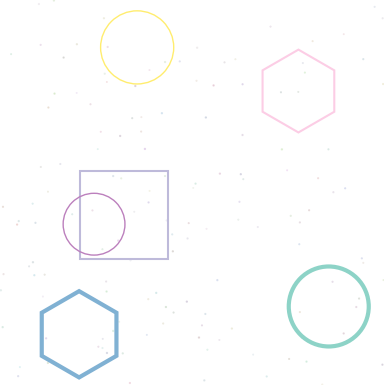[{"shape": "circle", "thickness": 3, "radius": 0.52, "center": [0.854, 0.204]}, {"shape": "square", "thickness": 1.5, "radius": 0.57, "center": [0.323, 0.441]}, {"shape": "hexagon", "thickness": 3, "radius": 0.56, "center": [0.205, 0.132]}, {"shape": "hexagon", "thickness": 1.5, "radius": 0.54, "center": [0.775, 0.764]}, {"shape": "circle", "thickness": 1, "radius": 0.4, "center": [0.244, 0.418]}, {"shape": "circle", "thickness": 1, "radius": 0.47, "center": [0.356, 0.877]}]